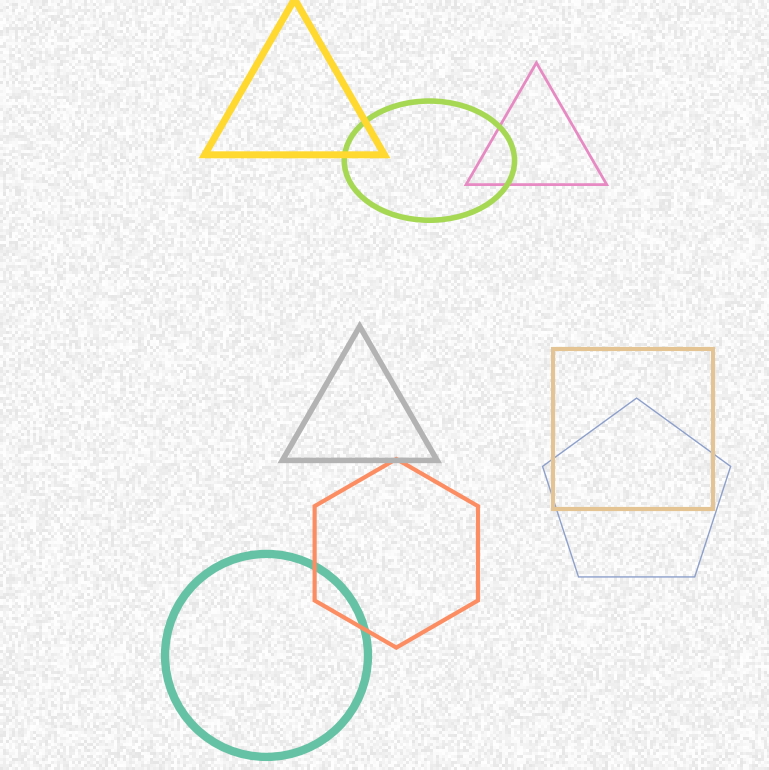[{"shape": "circle", "thickness": 3, "radius": 0.66, "center": [0.346, 0.149]}, {"shape": "hexagon", "thickness": 1.5, "radius": 0.61, "center": [0.515, 0.281]}, {"shape": "pentagon", "thickness": 0.5, "radius": 0.64, "center": [0.827, 0.355]}, {"shape": "triangle", "thickness": 1, "radius": 0.53, "center": [0.697, 0.813]}, {"shape": "oval", "thickness": 2, "radius": 0.55, "center": [0.558, 0.791]}, {"shape": "triangle", "thickness": 2.5, "radius": 0.67, "center": [0.383, 0.866]}, {"shape": "square", "thickness": 1.5, "radius": 0.52, "center": [0.822, 0.443]}, {"shape": "triangle", "thickness": 2, "radius": 0.58, "center": [0.467, 0.46]}]